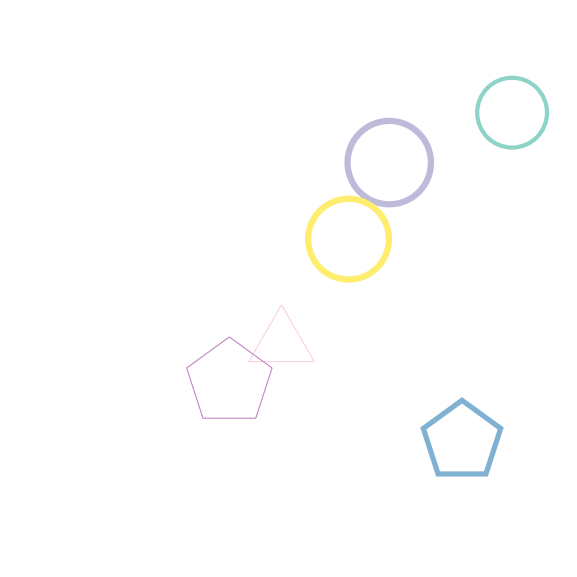[{"shape": "circle", "thickness": 2, "radius": 0.3, "center": [0.887, 0.804]}, {"shape": "circle", "thickness": 3, "radius": 0.36, "center": [0.674, 0.718]}, {"shape": "pentagon", "thickness": 2.5, "radius": 0.35, "center": [0.8, 0.235]}, {"shape": "triangle", "thickness": 0.5, "radius": 0.33, "center": [0.488, 0.406]}, {"shape": "pentagon", "thickness": 0.5, "radius": 0.39, "center": [0.397, 0.338]}, {"shape": "circle", "thickness": 3, "radius": 0.35, "center": [0.603, 0.585]}]